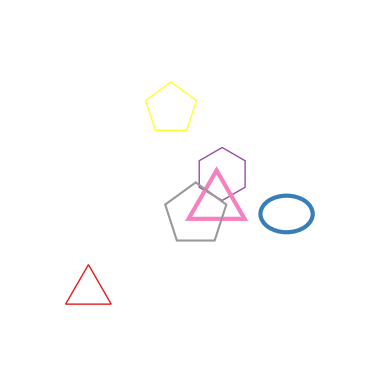[{"shape": "triangle", "thickness": 1, "radius": 0.34, "center": [0.23, 0.244]}, {"shape": "oval", "thickness": 3, "radius": 0.34, "center": [0.744, 0.444]}, {"shape": "hexagon", "thickness": 1, "radius": 0.34, "center": [0.577, 0.548]}, {"shape": "pentagon", "thickness": 1, "radius": 0.35, "center": [0.444, 0.718]}, {"shape": "triangle", "thickness": 3, "radius": 0.42, "center": [0.563, 0.474]}, {"shape": "pentagon", "thickness": 1.5, "radius": 0.42, "center": [0.508, 0.443]}]